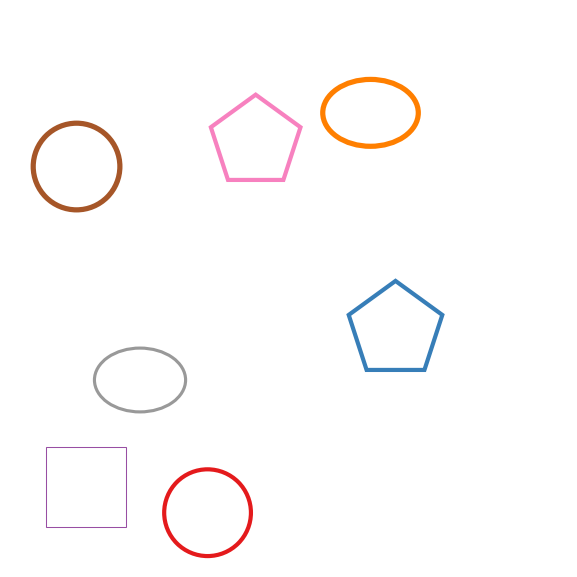[{"shape": "circle", "thickness": 2, "radius": 0.38, "center": [0.359, 0.111]}, {"shape": "pentagon", "thickness": 2, "radius": 0.43, "center": [0.685, 0.427]}, {"shape": "square", "thickness": 0.5, "radius": 0.35, "center": [0.149, 0.156]}, {"shape": "oval", "thickness": 2.5, "radius": 0.41, "center": [0.642, 0.804]}, {"shape": "circle", "thickness": 2.5, "radius": 0.38, "center": [0.133, 0.711]}, {"shape": "pentagon", "thickness": 2, "radius": 0.41, "center": [0.443, 0.754]}, {"shape": "oval", "thickness": 1.5, "radius": 0.39, "center": [0.242, 0.341]}]